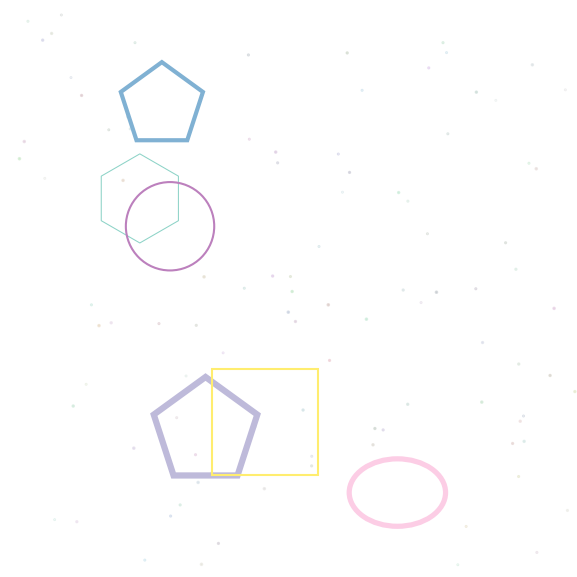[{"shape": "hexagon", "thickness": 0.5, "radius": 0.39, "center": [0.242, 0.656]}, {"shape": "pentagon", "thickness": 3, "radius": 0.47, "center": [0.356, 0.252]}, {"shape": "pentagon", "thickness": 2, "radius": 0.37, "center": [0.28, 0.817]}, {"shape": "oval", "thickness": 2.5, "radius": 0.42, "center": [0.688, 0.146]}, {"shape": "circle", "thickness": 1, "radius": 0.38, "center": [0.294, 0.607]}, {"shape": "square", "thickness": 1, "radius": 0.46, "center": [0.459, 0.269]}]